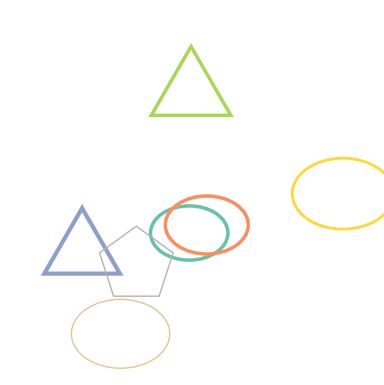[{"shape": "oval", "thickness": 2.5, "radius": 0.5, "center": [0.491, 0.395]}, {"shape": "oval", "thickness": 2.5, "radius": 0.54, "center": [0.537, 0.416]}, {"shape": "triangle", "thickness": 3, "radius": 0.57, "center": [0.213, 0.346]}, {"shape": "triangle", "thickness": 2.5, "radius": 0.6, "center": [0.496, 0.76]}, {"shape": "oval", "thickness": 2, "radius": 0.66, "center": [0.891, 0.497]}, {"shape": "oval", "thickness": 1, "radius": 0.64, "center": [0.313, 0.133]}, {"shape": "pentagon", "thickness": 1, "radius": 0.5, "center": [0.354, 0.312]}]